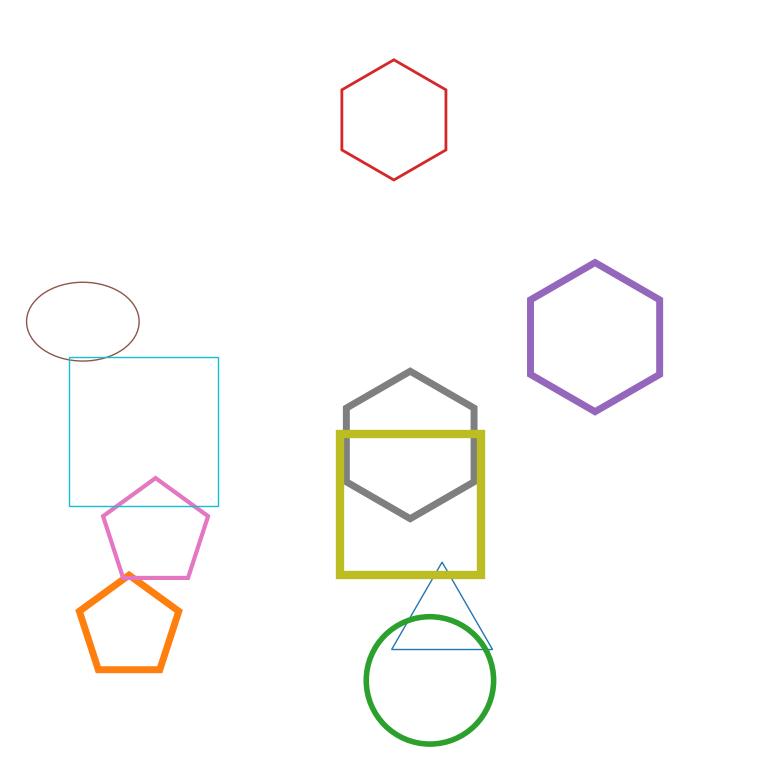[{"shape": "triangle", "thickness": 0.5, "radius": 0.38, "center": [0.574, 0.194]}, {"shape": "pentagon", "thickness": 2.5, "radius": 0.34, "center": [0.168, 0.185]}, {"shape": "circle", "thickness": 2, "radius": 0.41, "center": [0.558, 0.116]}, {"shape": "hexagon", "thickness": 1, "radius": 0.39, "center": [0.512, 0.844]}, {"shape": "hexagon", "thickness": 2.5, "radius": 0.48, "center": [0.773, 0.562]}, {"shape": "oval", "thickness": 0.5, "radius": 0.37, "center": [0.108, 0.582]}, {"shape": "pentagon", "thickness": 1.5, "radius": 0.36, "center": [0.202, 0.307]}, {"shape": "hexagon", "thickness": 2.5, "radius": 0.48, "center": [0.533, 0.422]}, {"shape": "square", "thickness": 3, "radius": 0.46, "center": [0.533, 0.345]}, {"shape": "square", "thickness": 0.5, "radius": 0.48, "center": [0.187, 0.439]}]